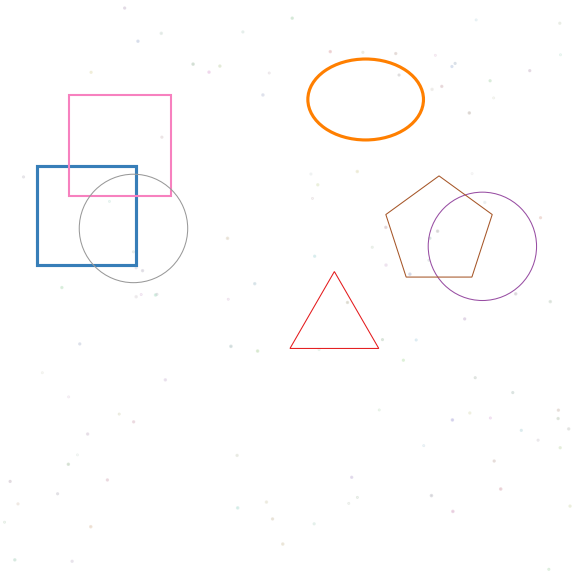[{"shape": "triangle", "thickness": 0.5, "radius": 0.44, "center": [0.579, 0.44]}, {"shape": "square", "thickness": 1.5, "radius": 0.43, "center": [0.149, 0.626]}, {"shape": "circle", "thickness": 0.5, "radius": 0.47, "center": [0.835, 0.573]}, {"shape": "oval", "thickness": 1.5, "radius": 0.5, "center": [0.633, 0.827]}, {"shape": "pentagon", "thickness": 0.5, "radius": 0.48, "center": [0.76, 0.598]}, {"shape": "square", "thickness": 1, "radius": 0.44, "center": [0.208, 0.747]}, {"shape": "circle", "thickness": 0.5, "radius": 0.47, "center": [0.231, 0.604]}]